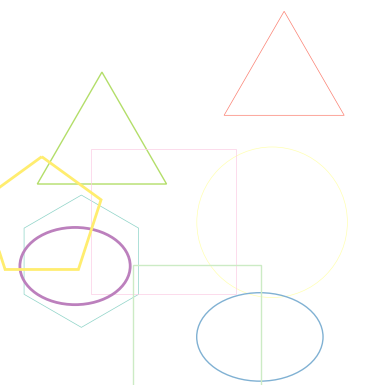[{"shape": "hexagon", "thickness": 0.5, "radius": 0.86, "center": [0.211, 0.322]}, {"shape": "circle", "thickness": 0.5, "radius": 0.98, "center": [0.707, 0.423]}, {"shape": "triangle", "thickness": 0.5, "radius": 0.9, "center": [0.738, 0.791]}, {"shape": "oval", "thickness": 1, "radius": 0.82, "center": [0.675, 0.125]}, {"shape": "triangle", "thickness": 1, "radius": 0.97, "center": [0.265, 0.619]}, {"shape": "square", "thickness": 0.5, "radius": 0.94, "center": [0.425, 0.424]}, {"shape": "oval", "thickness": 2, "radius": 0.72, "center": [0.195, 0.309]}, {"shape": "square", "thickness": 1, "radius": 0.83, "center": [0.511, 0.146]}, {"shape": "pentagon", "thickness": 2, "radius": 0.81, "center": [0.108, 0.431]}]